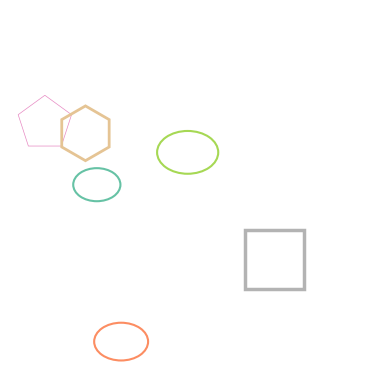[{"shape": "oval", "thickness": 1.5, "radius": 0.31, "center": [0.251, 0.52]}, {"shape": "oval", "thickness": 1.5, "radius": 0.35, "center": [0.315, 0.113]}, {"shape": "pentagon", "thickness": 0.5, "radius": 0.36, "center": [0.117, 0.68]}, {"shape": "oval", "thickness": 1.5, "radius": 0.4, "center": [0.487, 0.604]}, {"shape": "hexagon", "thickness": 2, "radius": 0.36, "center": [0.222, 0.654]}, {"shape": "square", "thickness": 2.5, "radius": 0.38, "center": [0.713, 0.325]}]